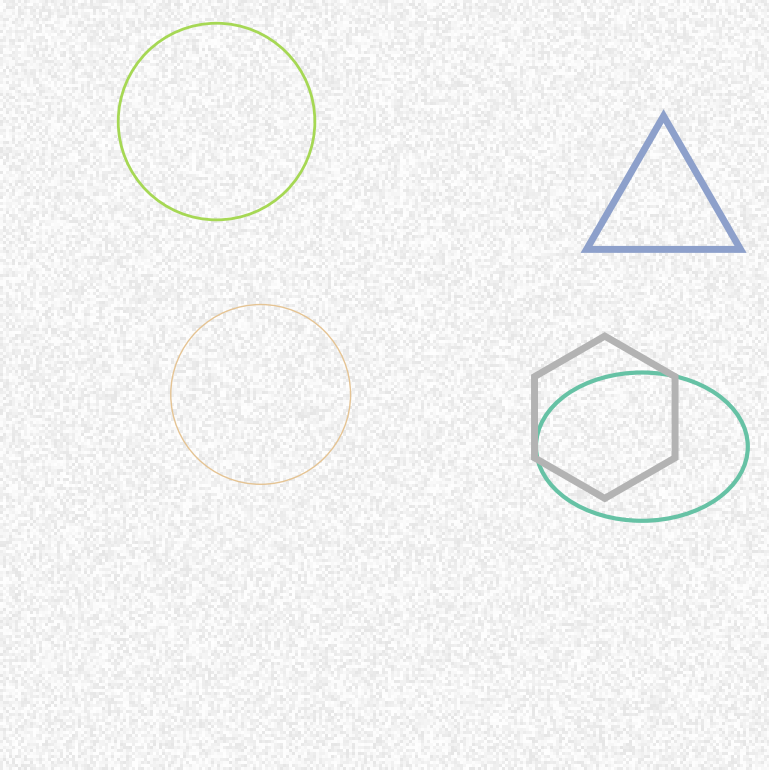[{"shape": "oval", "thickness": 1.5, "radius": 0.69, "center": [0.834, 0.42]}, {"shape": "triangle", "thickness": 2.5, "radius": 0.58, "center": [0.862, 0.734]}, {"shape": "circle", "thickness": 1, "radius": 0.64, "center": [0.281, 0.842]}, {"shape": "circle", "thickness": 0.5, "radius": 0.58, "center": [0.339, 0.488]}, {"shape": "hexagon", "thickness": 2.5, "radius": 0.53, "center": [0.785, 0.458]}]